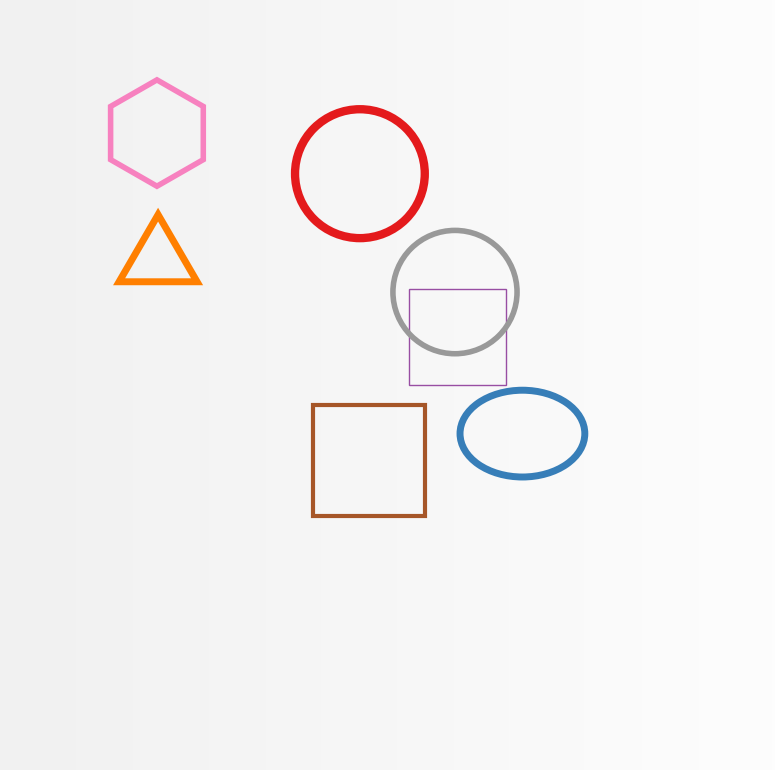[{"shape": "circle", "thickness": 3, "radius": 0.42, "center": [0.464, 0.774]}, {"shape": "oval", "thickness": 2.5, "radius": 0.4, "center": [0.674, 0.437]}, {"shape": "square", "thickness": 0.5, "radius": 0.31, "center": [0.591, 0.562]}, {"shape": "triangle", "thickness": 2.5, "radius": 0.29, "center": [0.204, 0.663]}, {"shape": "square", "thickness": 1.5, "radius": 0.36, "center": [0.476, 0.402]}, {"shape": "hexagon", "thickness": 2, "radius": 0.35, "center": [0.203, 0.827]}, {"shape": "circle", "thickness": 2, "radius": 0.4, "center": [0.587, 0.621]}]